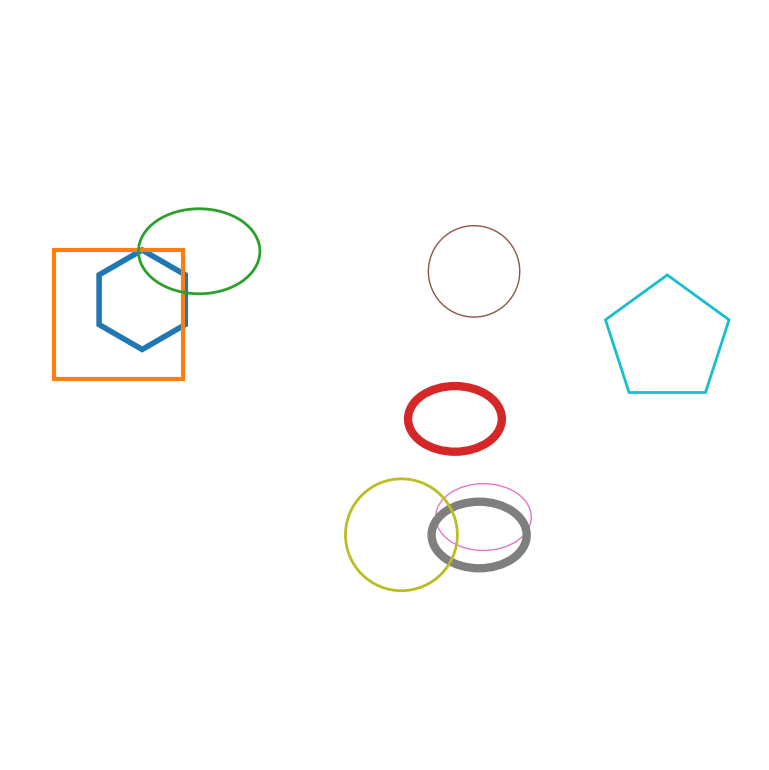[{"shape": "hexagon", "thickness": 2, "radius": 0.32, "center": [0.185, 0.611]}, {"shape": "square", "thickness": 1.5, "radius": 0.42, "center": [0.154, 0.592]}, {"shape": "oval", "thickness": 1, "radius": 0.39, "center": [0.259, 0.674]}, {"shape": "oval", "thickness": 3, "radius": 0.3, "center": [0.591, 0.456]}, {"shape": "circle", "thickness": 0.5, "radius": 0.3, "center": [0.616, 0.648]}, {"shape": "oval", "thickness": 0.5, "radius": 0.31, "center": [0.628, 0.328]}, {"shape": "oval", "thickness": 3, "radius": 0.31, "center": [0.622, 0.305]}, {"shape": "circle", "thickness": 1, "radius": 0.36, "center": [0.521, 0.306]}, {"shape": "pentagon", "thickness": 1, "radius": 0.42, "center": [0.867, 0.559]}]